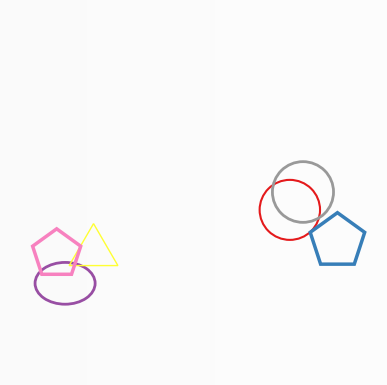[{"shape": "circle", "thickness": 1.5, "radius": 0.39, "center": [0.748, 0.455]}, {"shape": "pentagon", "thickness": 2.5, "radius": 0.37, "center": [0.871, 0.374]}, {"shape": "oval", "thickness": 2, "radius": 0.39, "center": [0.168, 0.264]}, {"shape": "triangle", "thickness": 1, "radius": 0.36, "center": [0.241, 0.347]}, {"shape": "pentagon", "thickness": 2.5, "radius": 0.33, "center": [0.146, 0.34]}, {"shape": "circle", "thickness": 2, "radius": 0.39, "center": [0.782, 0.501]}]